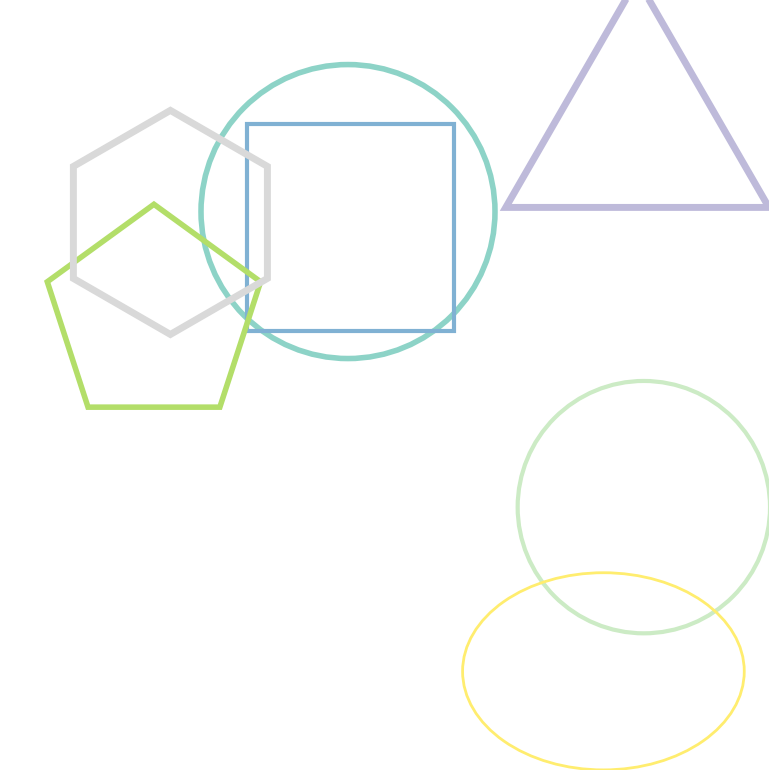[{"shape": "circle", "thickness": 2, "radius": 0.95, "center": [0.452, 0.725]}, {"shape": "triangle", "thickness": 2.5, "radius": 0.99, "center": [0.828, 0.829]}, {"shape": "square", "thickness": 1.5, "radius": 0.67, "center": [0.456, 0.705]}, {"shape": "pentagon", "thickness": 2, "radius": 0.73, "center": [0.2, 0.589]}, {"shape": "hexagon", "thickness": 2.5, "radius": 0.73, "center": [0.221, 0.711]}, {"shape": "circle", "thickness": 1.5, "radius": 0.82, "center": [0.836, 0.341]}, {"shape": "oval", "thickness": 1, "radius": 0.91, "center": [0.784, 0.128]}]